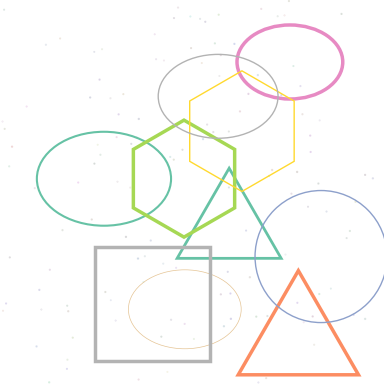[{"shape": "oval", "thickness": 1.5, "radius": 0.87, "center": [0.27, 0.536]}, {"shape": "triangle", "thickness": 2, "radius": 0.78, "center": [0.595, 0.407]}, {"shape": "triangle", "thickness": 2.5, "radius": 0.9, "center": [0.775, 0.117]}, {"shape": "circle", "thickness": 1, "radius": 0.86, "center": [0.834, 0.334]}, {"shape": "oval", "thickness": 2.5, "radius": 0.69, "center": [0.753, 0.839]}, {"shape": "hexagon", "thickness": 2.5, "radius": 0.76, "center": [0.478, 0.536]}, {"shape": "hexagon", "thickness": 1, "radius": 0.78, "center": [0.628, 0.659]}, {"shape": "oval", "thickness": 0.5, "radius": 0.73, "center": [0.48, 0.197]}, {"shape": "square", "thickness": 2.5, "radius": 0.74, "center": [0.396, 0.211]}, {"shape": "oval", "thickness": 1, "radius": 0.78, "center": [0.567, 0.75]}]